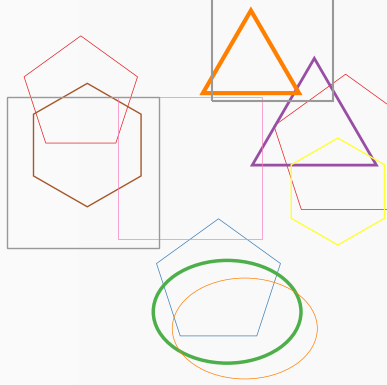[{"shape": "pentagon", "thickness": 0.5, "radius": 0.97, "center": [0.892, 0.613]}, {"shape": "pentagon", "thickness": 0.5, "radius": 0.77, "center": [0.209, 0.753]}, {"shape": "pentagon", "thickness": 0.5, "radius": 0.84, "center": [0.564, 0.264]}, {"shape": "oval", "thickness": 2.5, "radius": 0.95, "center": [0.586, 0.19]}, {"shape": "triangle", "thickness": 2, "radius": 0.92, "center": [0.811, 0.664]}, {"shape": "triangle", "thickness": 3, "radius": 0.72, "center": [0.648, 0.83]}, {"shape": "oval", "thickness": 0.5, "radius": 0.94, "center": [0.632, 0.147]}, {"shape": "hexagon", "thickness": 1, "radius": 0.69, "center": [0.872, 0.502]}, {"shape": "hexagon", "thickness": 1, "radius": 0.8, "center": [0.225, 0.623]}, {"shape": "square", "thickness": 0.5, "radius": 0.92, "center": [0.49, 0.563]}, {"shape": "square", "thickness": 1, "radius": 0.98, "center": [0.214, 0.551]}, {"shape": "square", "thickness": 1.5, "radius": 0.78, "center": [0.702, 0.895]}]